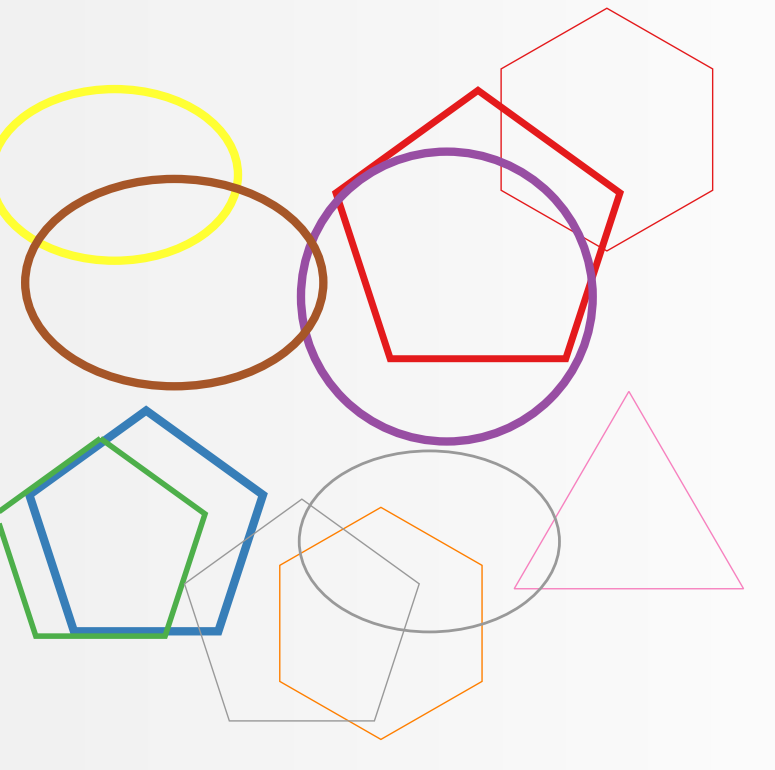[{"shape": "pentagon", "thickness": 2.5, "radius": 0.96, "center": [0.617, 0.69]}, {"shape": "hexagon", "thickness": 0.5, "radius": 0.79, "center": [0.783, 0.832]}, {"shape": "pentagon", "thickness": 3, "radius": 0.79, "center": [0.189, 0.308]}, {"shape": "pentagon", "thickness": 2, "radius": 0.71, "center": [0.13, 0.289]}, {"shape": "circle", "thickness": 3, "radius": 0.94, "center": [0.577, 0.615]}, {"shape": "hexagon", "thickness": 0.5, "radius": 0.75, "center": [0.491, 0.19]}, {"shape": "oval", "thickness": 3, "radius": 0.8, "center": [0.148, 0.773]}, {"shape": "oval", "thickness": 3, "radius": 0.96, "center": [0.225, 0.633]}, {"shape": "triangle", "thickness": 0.5, "radius": 0.85, "center": [0.811, 0.321]}, {"shape": "pentagon", "thickness": 0.5, "radius": 0.8, "center": [0.39, 0.193]}, {"shape": "oval", "thickness": 1, "radius": 0.84, "center": [0.554, 0.297]}]